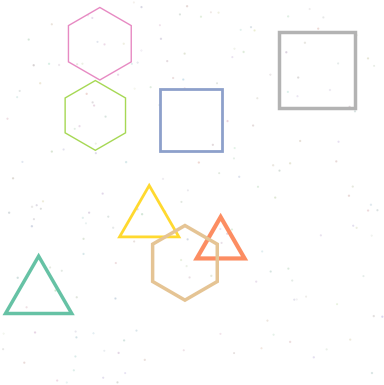[{"shape": "triangle", "thickness": 2.5, "radius": 0.5, "center": [0.1, 0.235]}, {"shape": "triangle", "thickness": 3, "radius": 0.36, "center": [0.573, 0.365]}, {"shape": "square", "thickness": 2, "radius": 0.41, "center": [0.496, 0.688]}, {"shape": "hexagon", "thickness": 1, "radius": 0.47, "center": [0.259, 0.886]}, {"shape": "hexagon", "thickness": 1, "radius": 0.45, "center": [0.248, 0.7]}, {"shape": "triangle", "thickness": 2, "radius": 0.44, "center": [0.388, 0.429]}, {"shape": "hexagon", "thickness": 2.5, "radius": 0.48, "center": [0.48, 0.317]}, {"shape": "square", "thickness": 2.5, "radius": 0.49, "center": [0.823, 0.819]}]